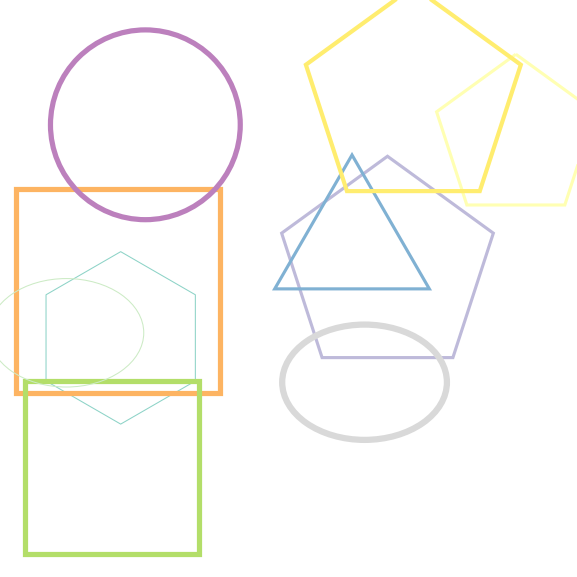[{"shape": "hexagon", "thickness": 0.5, "radius": 0.75, "center": [0.209, 0.414]}, {"shape": "pentagon", "thickness": 1.5, "radius": 0.72, "center": [0.893, 0.761]}, {"shape": "pentagon", "thickness": 1.5, "radius": 0.96, "center": [0.671, 0.536]}, {"shape": "triangle", "thickness": 1.5, "radius": 0.77, "center": [0.61, 0.576]}, {"shape": "square", "thickness": 2.5, "radius": 0.88, "center": [0.204, 0.495]}, {"shape": "square", "thickness": 2.5, "radius": 0.75, "center": [0.194, 0.189]}, {"shape": "oval", "thickness": 3, "radius": 0.71, "center": [0.631, 0.337]}, {"shape": "circle", "thickness": 2.5, "radius": 0.82, "center": [0.252, 0.783]}, {"shape": "oval", "thickness": 0.5, "radius": 0.67, "center": [0.115, 0.423]}, {"shape": "pentagon", "thickness": 2, "radius": 0.98, "center": [0.716, 0.827]}]